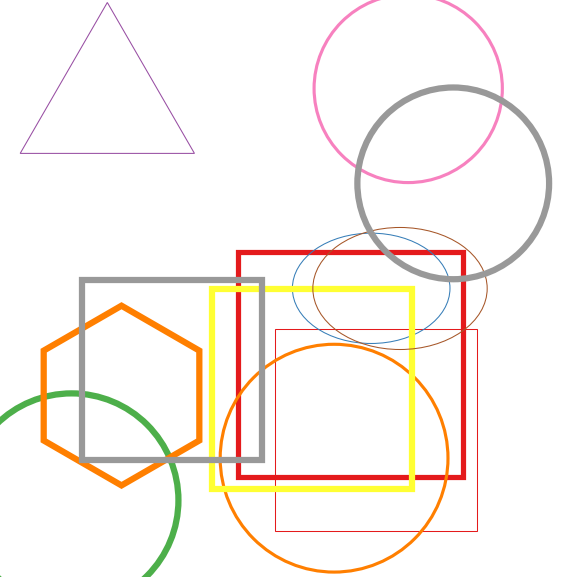[{"shape": "square", "thickness": 2.5, "radius": 0.97, "center": [0.607, 0.367]}, {"shape": "square", "thickness": 0.5, "radius": 0.88, "center": [0.651, 0.255]}, {"shape": "oval", "thickness": 0.5, "radius": 0.68, "center": [0.643, 0.5]}, {"shape": "circle", "thickness": 3, "radius": 0.93, "center": [0.124, 0.133]}, {"shape": "triangle", "thickness": 0.5, "radius": 0.87, "center": [0.186, 0.821]}, {"shape": "hexagon", "thickness": 3, "radius": 0.78, "center": [0.21, 0.314]}, {"shape": "circle", "thickness": 1.5, "radius": 0.99, "center": [0.579, 0.206]}, {"shape": "square", "thickness": 3, "radius": 0.86, "center": [0.541, 0.325]}, {"shape": "oval", "thickness": 0.5, "radius": 0.75, "center": [0.693, 0.5]}, {"shape": "circle", "thickness": 1.5, "radius": 0.82, "center": [0.707, 0.846]}, {"shape": "circle", "thickness": 3, "radius": 0.83, "center": [0.785, 0.682]}, {"shape": "square", "thickness": 3, "radius": 0.78, "center": [0.298, 0.359]}]